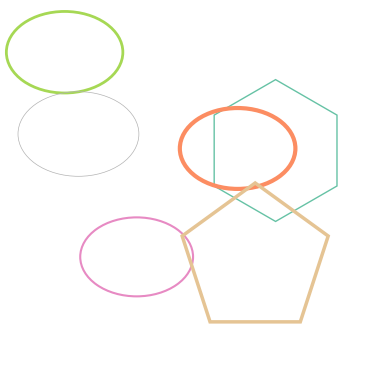[{"shape": "hexagon", "thickness": 1, "radius": 0.92, "center": [0.716, 0.609]}, {"shape": "oval", "thickness": 3, "radius": 0.75, "center": [0.617, 0.614]}, {"shape": "oval", "thickness": 1.5, "radius": 0.73, "center": [0.355, 0.333]}, {"shape": "oval", "thickness": 2, "radius": 0.76, "center": [0.168, 0.864]}, {"shape": "pentagon", "thickness": 2.5, "radius": 1.0, "center": [0.663, 0.325]}, {"shape": "oval", "thickness": 0.5, "radius": 0.78, "center": [0.204, 0.652]}]